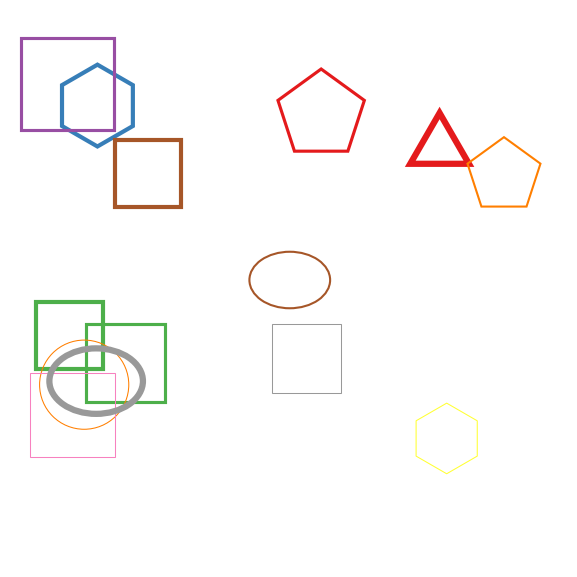[{"shape": "pentagon", "thickness": 1.5, "radius": 0.39, "center": [0.556, 0.801]}, {"shape": "triangle", "thickness": 3, "radius": 0.29, "center": [0.761, 0.745]}, {"shape": "hexagon", "thickness": 2, "radius": 0.35, "center": [0.169, 0.816]}, {"shape": "square", "thickness": 2, "radius": 0.29, "center": [0.12, 0.418]}, {"shape": "square", "thickness": 1.5, "radius": 0.34, "center": [0.217, 0.371]}, {"shape": "square", "thickness": 1.5, "radius": 0.4, "center": [0.117, 0.854]}, {"shape": "circle", "thickness": 0.5, "radius": 0.39, "center": [0.146, 0.333]}, {"shape": "pentagon", "thickness": 1, "radius": 0.33, "center": [0.873, 0.695]}, {"shape": "hexagon", "thickness": 0.5, "radius": 0.31, "center": [0.773, 0.24]}, {"shape": "square", "thickness": 2, "radius": 0.29, "center": [0.256, 0.699]}, {"shape": "oval", "thickness": 1, "radius": 0.35, "center": [0.502, 0.514]}, {"shape": "square", "thickness": 0.5, "radius": 0.37, "center": [0.125, 0.28]}, {"shape": "oval", "thickness": 3, "radius": 0.41, "center": [0.167, 0.339]}, {"shape": "square", "thickness": 0.5, "radius": 0.3, "center": [0.53, 0.379]}]